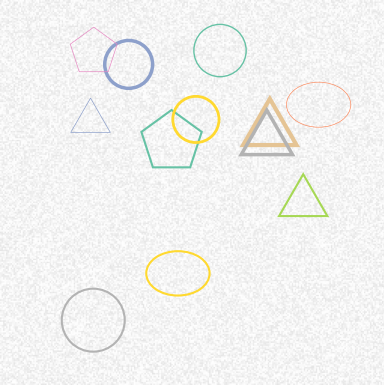[{"shape": "circle", "thickness": 1, "radius": 0.34, "center": [0.571, 0.869]}, {"shape": "pentagon", "thickness": 1.5, "radius": 0.41, "center": [0.446, 0.632]}, {"shape": "oval", "thickness": 0.5, "radius": 0.42, "center": [0.828, 0.728]}, {"shape": "triangle", "thickness": 0.5, "radius": 0.3, "center": [0.235, 0.686]}, {"shape": "circle", "thickness": 2.5, "radius": 0.31, "center": [0.334, 0.833]}, {"shape": "pentagon", "thickness": 0.5, "radius": 0.32, "center": [0.243, 0.865]}, {"shape": "triangle", "thickness": 1.5, "radius": 0.36, "center": [0.788, 0.475]}, {"shape": "oval", "thickness": 1.5, "radius": 0.41, "center": [0.462, 0.29]}, {"shape": "circle", "thickness": 2, "radius": 0.3, "center": [0.509, 0.69]}, {"shape": "triangle", "thickness": 3, "radius": 0.4, "center": [0.701, 0.663]}, {"shape": "circle", "thickness": 1.5, "radius": 0.41, "center": [0.242, 0.168]}, {"shape": "triangle", "thickness": 2.5, "radius": 0.38, "center": [0.693, 0.637]}]